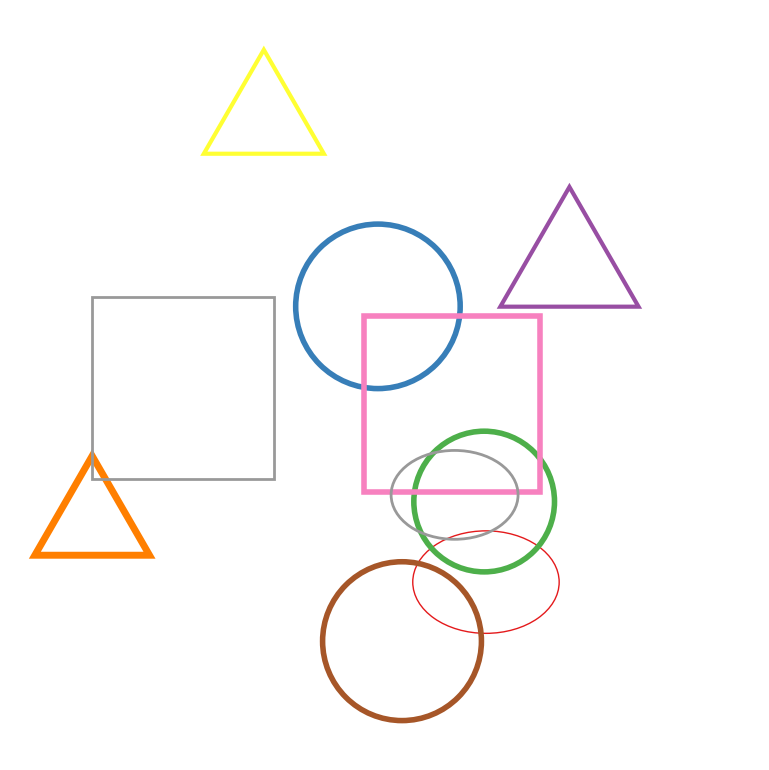[{"shape": "oval", "thickness": 0.5, "radius": 0.48, "center": [0.631, 0.244]}, {"shape": "circle", "thickness": 2, "radius": 0.53, "center": [0.491, 0.602]}, {"shape": "circle", "thickness": 2, "radius": 0.46, "center": [0.629, 0.349]}, {"shape": "triangle", "thickness": 1.5, "radius": 0.52, "center": [0.74, 0.654]}, {"shape": "triangle", "thickness": 2.5, "radius": 0.43, "center": [0.12, 0.322]}, {"shape": "triangle", "thickness": 1.5, "radius": 0.45, "center": [0.343, 0.845]}, {"shape": "circle", "thickness": 2, "radius": 0.52, "center": [0.522, 0.167]}, {"shape": "square", "thickness": 2, "radius": 0.57, "center": [0.587, 0.475]}, {"shape": "square", "thickness": 1, "radius": 0.59, "center": [0.238, 0.496]}, {"shape": "oval", "thickness": 1, "radius": 0.41, "center": [0.59, 0.357]}]